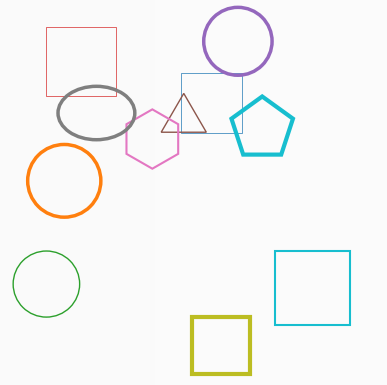[{"shape": "square", "thickness": 0.5, "radius": 0.39, "center": [0.546, 0.732]}, {"shape": "circle", "thickness": 2.5, "radius": 0.47, "center": [0.166, 0.53]}, {"shape": "circle", "thickness": 1, "radius": 0.43, "center": [0.12, 0.262]}, {"shape": "square", "thickness": 0.5, "radius": 0.45, "center": [0.21, 0.841]}, {"shape": "circle", "thickness": 2.5, "radius": 0.44, "center": [0.614, 0.893]}, {"shape": "triangle", "thickness": 1, "radius": 0.34, "center": [0.474, 0.69]}, {"shape": "hexagon", "thickness": 1.5, "radius": 0.39, "center": [0.393, 0.639]}, {"shape": "oval", "thickness": 2.5, "radius": 0.5, "center": [0.249, 0.706]}, {"shape": "square", "thickness": 3, "radius": 0.37, "center": [0.571, 0.103]}, {"shape": "pentagon", "thickness": 3, "radius": 0.42, "center": [0.677, 0.666]}, {"shape": "square", "thickness": 1.5, "radius": 0.49, "center": [0.807, 0.252]}]